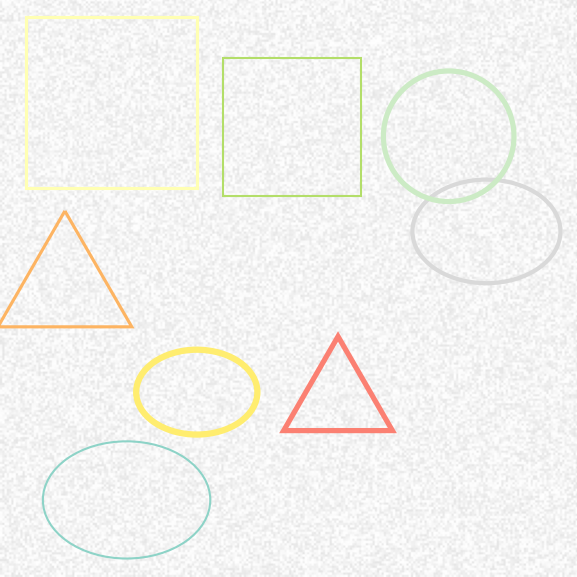[{"shape": "oval", "thickness": 1, "radius": 0.72, "center": [0.219, 0.133]}, {"shape": "square", "thickness": 1.5, "radius": 0.74, "center": [0.193, 0.821]}, {"shape": "triangle", "thickness": 2.5, "radius": 0.54, "center": [0.585, 0.308]}, {"shape": "triangle", "thickness": 1.5, "radius": 0.67, "center": [0.112, 0.5]}, {"shape": "square", "thickness": 1, "radius": 0.6, "center": [0.506, 0.779]}, {"shape": "oval", "thickness": 2, "radius": 0.64, "center": [0.842, 0.598]}, {"shape": "circle", "thickness": 2.5, "radius": 0.57, "center": [0.777, 0.763]}, {"shape": "oval", "thickness": 3, "radius": 0.52, "center": [0.341, 0.32]}]